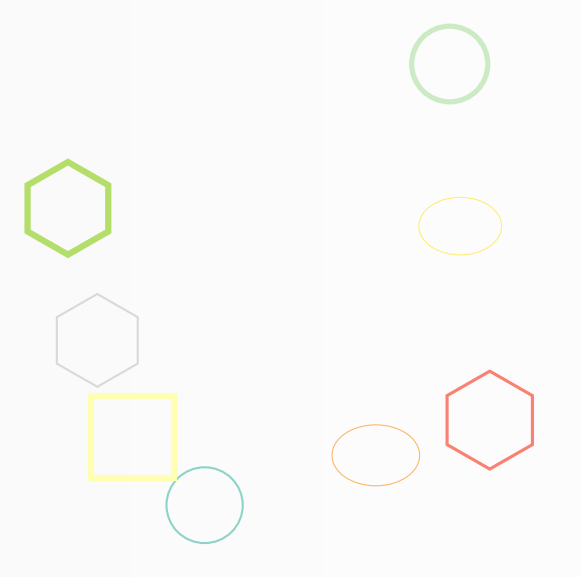[{"shape": "circle", "thickness": 1, "radius": 0.33, "center": [0.352, 0.124]}, {"shape": "square", "thickness": 3, "radius": 0.36, "center": [0.227, 0.242]}, {"shape": "hexagon", "thickness": 1.5, "radius": 0.42, "center": [0.843, 0.272]}, {"shape": "oval", "thickness": 0.5, "radius": 0.38, "center": [0.647, 0.211]}, {"shape": "hexagon", "thickness": 3, "radius": 0.4, "center": [0.117, 0.638]}, {"shape": "hexagon", "thickness": 1, "radius": 0.4, "center": [0.167, 0.41]}, {"shape": "circle", "thickness": 2.5, "radius": 0.33, "center": [0.774, 0.888]}, {"shape": "oval", "thickness": 0.5, "radius": 0.36, "center": [0.792, 0.608]}]